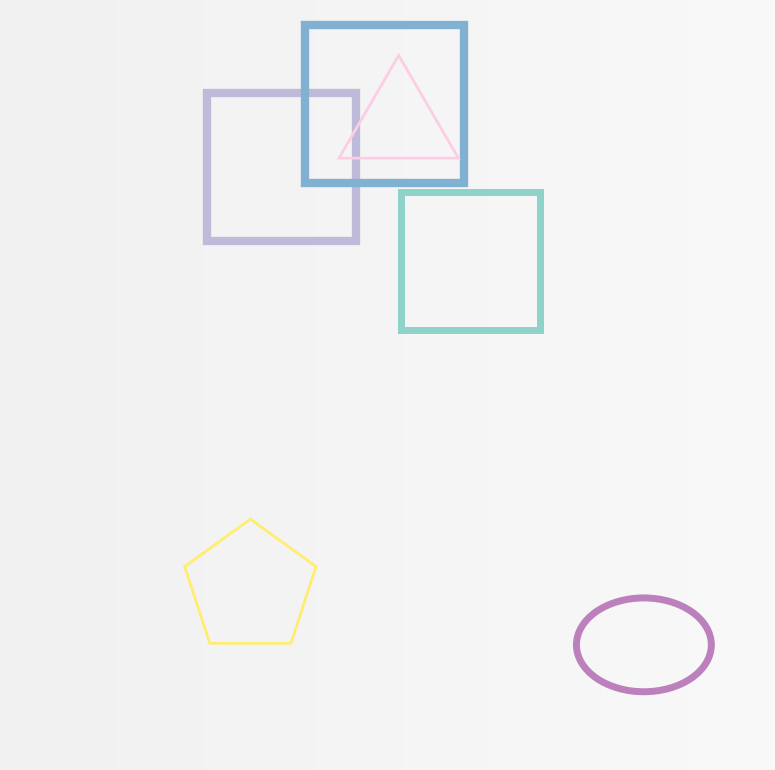[{"shape": "square", "thickness": 2.5, "radius": 0.45, "center": [0.607, 0.661]}, {"shape": "square", "thickness": 3, "radius": 0.48, "center": [0.363, 0.783]}, {"shape": "square", "thickness": 3, "radius": 0.51, "center": [0.496, 0.865]}, {"shape": "triangle", "thickness": 1, "radius": 0.44, "center": [0.514, 0.839]}, {"shape": "oval", "thickness": 2.5, "radius": 0.44, "center": [0.831, 0.163]}, {"shape": "pentagon", "thickness": 1, "radius": 0.45, "center": [0.323, 0.237]}]